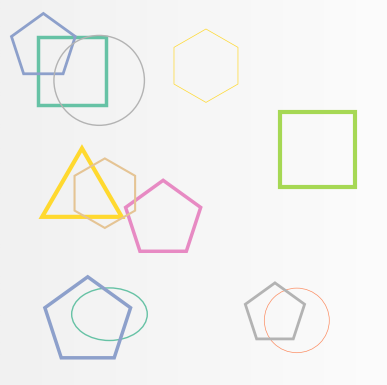[{"shape": "oval", "thickness": 1, "radius": 0.49, "center": [0.283, 0.184]}, {"shape": "square", "thickness": 2.5, "radius": 0.44, "center": [0.186, 0.815]}, {"shape": "circle", "thickness": 0.5, "radius": 0.42, "center": [0.766, 0.168]}, {"shape": "pentagon", "thickness": 2, "radius": 0.43, "center": [0.112, 0.878]}, {"shape": "pentagon", "thickness": 2.5, "radius": 0.58, "center": [0.226, 0.165]}, {"shape": "pentagon", "thickness": 2.5, "radius": 0.51, "center": [0.421, 0.43]}, {"shape": "square", "thickness": 3, "radius": 0.48, "center": [0.82, 0.612]}, {"shape": "hexagon", "thickness": 0.5, "radius": 0.48, "center": [0.532, 0.829]}, {"shape": "triangle", "thickness": 3, "radius": 0.59, "center": [0.212, 0.496]}, {"shape": "hexagon", "thickness": 1.5, "radius": 0.45, "center": [0.271, 0.498]}, {"shape": "circle", "thickness": 1, "radius": 0.58, "center": [0.256, 0.791]}, {"shape": "pentagon", "thickness": 2, "radius": 0.4, "center": [0.71, 0.185]}]